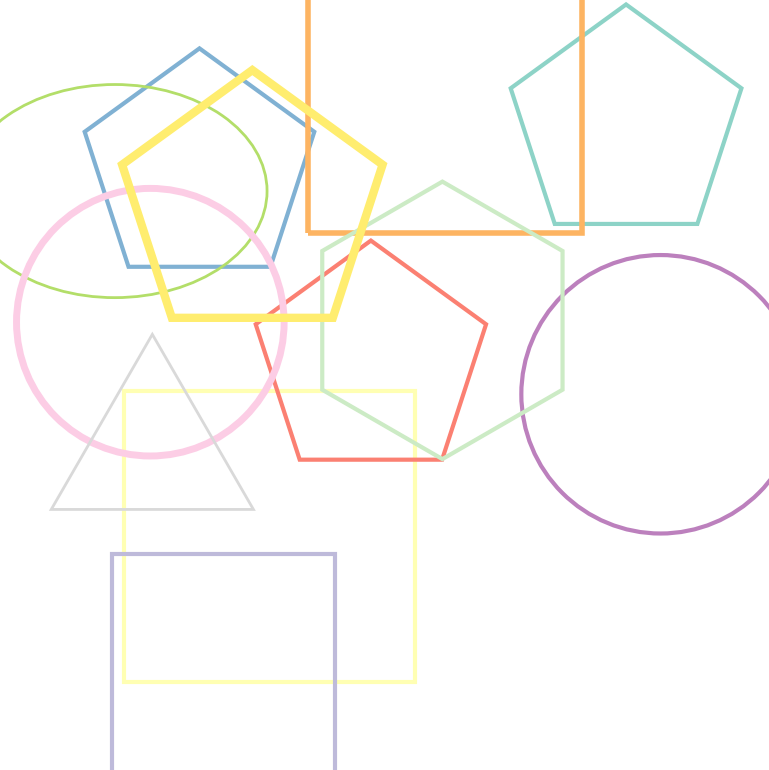[{"shape": "pentagon", "thickness": 1.5, "radius": 0.79, "center": [0.813, 0.837]}, {"shape": "square", "thickness": 1.5, "radius": 0.95, "center": [0.35, 0.303]}, {"shape": "square", "thickness": 1.5, "radius": 0.73, "center": [0.29, 0.135]}, {"shape": "pentagon", "thickness": 1.5, "radius": 0.79, "center": [0.482, 0.53]}, {"shape": "pentagon", "thickness": 1.5, "radius": 0.78, "center": [0.259, 0.78]}, {"shape": "square", "thickness": 2, "radius": 0.89, "center": [0.578, 0.875]}, {"shape": "oval", "thickness": 1, "radius": 0.99, "center": [0.149, 0.752]}, {"shape": "circle", "thickness": 2.5, "radius": 0.87, "center": [0.195, 0.582]}, {"shape": "triangle", "thickness": 1, "radius": 0.76, "center": [0.198, 0.414]}, {"shape": "circle", "thickness": 1.5, "radius": 0.9, "center": [0.858, 0.488]}, {"shape": "hexagon", "thickness": 1.5, "radius": 0.9, "center": [0.575, 0.584]}, {"shape": "pentagon", "thickness": 3, "radius": 0.89, "center": [0.328, 0.731]}]